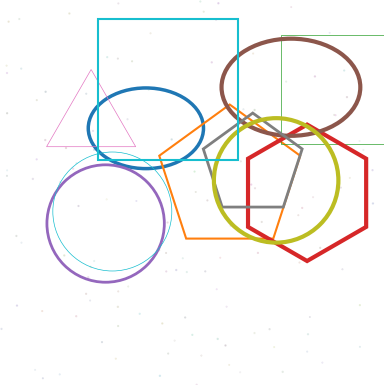[{"shape": "oval", "thickness": 2.5, "radius": 0.75, "center": [0.379, 0.667]}, {"shape": "pentagon", "thickness": 1.5, "radius": 0.96, "center": [0.597, 0.536]}, {"shape": "square", "thickness": 0.5, "radius": 0.71, "center": [0.872, 0.768]}, {"shape": "hexagon", "thickness": 3, "radius": 0.89, "center": [0.798, 0.499]}, {"shape": "circle", "thickness": 2, "radius": 0.76, "center": [0.274, 0.419]}, {"shape": "oval", "thickness": 3, "radius": 0.9, "center": [0.756, 0.773]}, {"shape": "triangle", "thickness": 0.5, "radius": 0.67, "center": [0.237, 0.686]}, {"shape": "pentagon", "thickness": 2, "radius": 0.68, "center": [0.656, 0.571]}, {"shape": "circle", "thickness": 3, "radius": 0.81, "center": [0.717, 0.531]}, {"shape": "square", "thickness": 1.5, "radius": 0.91, "center": [0.436, 0.768]}, {"shape": "circle", "thickness": 0.5, "radius": 0.77, "center": [0.292, 0.451]}]